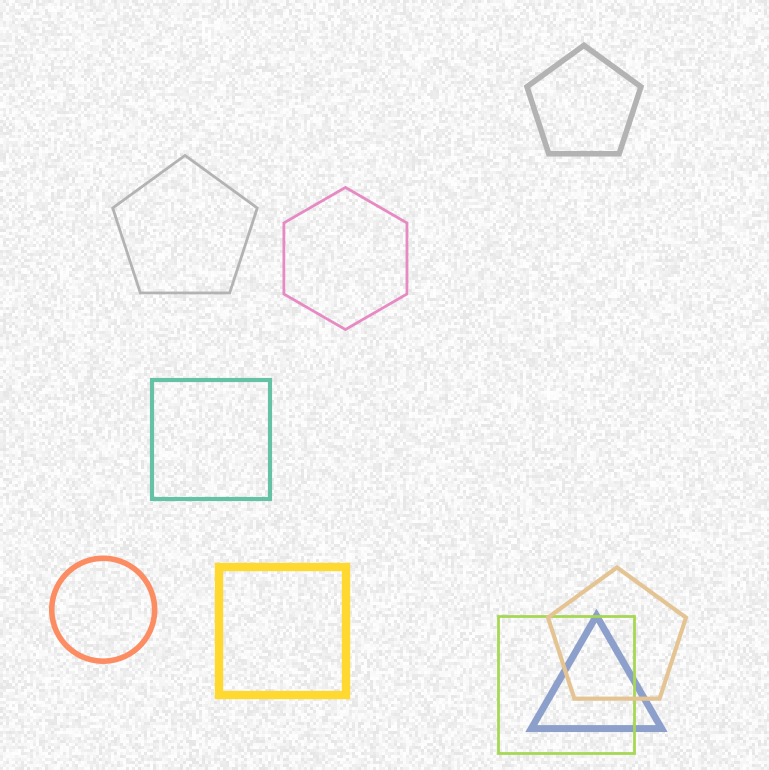[{"shape": "square", "thickness": 1.5, "radius": 0.39, "center": [0.274, 0.429]}, {"shape": "circle", "thickness": 2, "radius": 0.33, "center": [0.134, 0.208]}, {"shape": "triangle", "thickness": 2.5, "radius": 0.49, "center": [0.775, 0.103]}, {"shape": "hexagon", "thickness": 1, "radius": 0.46, "center": [0.449, 0.664]}, {"shape": "square", "thickness": 1, "radius": 0.44, "center": [0.735, 0.111]}, {"shape": "square", "thickness": 3, "radius": 0.41, "center": [0.367, 0.18]}, {"shape": "pentagon", "thickness": 1.5, "radius": 0.47, "center": [0.801, 0.169]}, {"shape": "pentagon", "thickness": 2, "radius": 0.39, "center": [0.758, 0.863]}, {"shape": "pentagon", "thickness": 1, "radius": 0.49, "center": [0.24, 0.699]}]